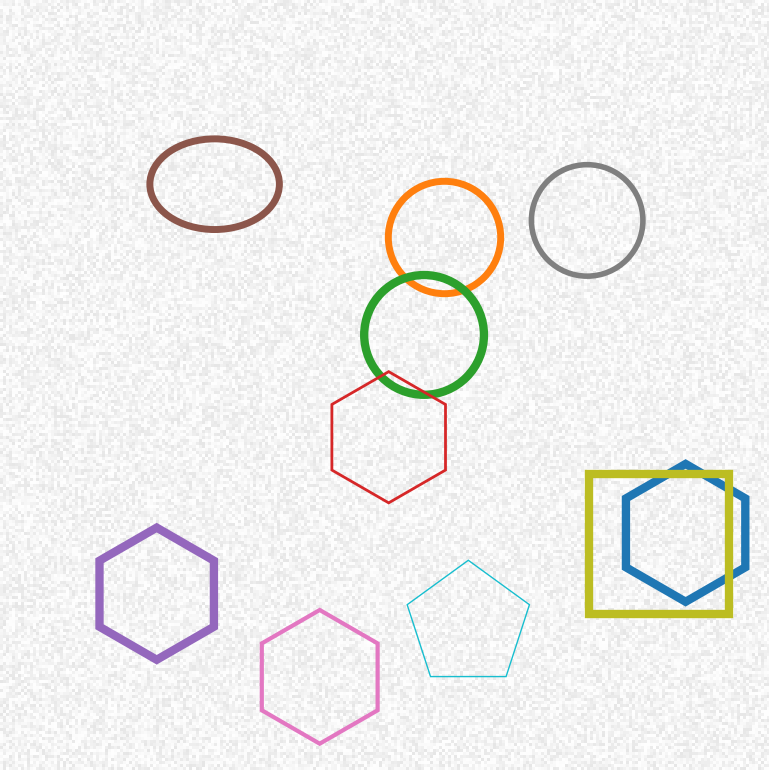[{"shape": "hexagon", "thickness": 3, "radius": 0.45, "center": [0.89, 0.308]}, {"shape": "circle", "thickness": 2.5, "radius": 0.36, "center": [0.577, 0.692]}, {"shape": "circle", "thickness": 3, "radius": 0.39, "center": [0.551, 0.565]}, {"shape": "hexagon", "thickness": 1, "radius": 0.43, "center": [0.505, 0.432]}, {"shape": "hexagon", "thickness": 3, "radius": 0.43, "center": [0.204, 0.229]}, {"shape": "oval", "thickness": 2.5, "radius": 0.42, "center": [0.279, 0.761]}, {"shape": "hexagon", "thickness": 1.5, "radius": 0.43, "center": [0.415, 0.121]}, {"shape": "circle", "thickness": 2, "radius": 0.36, "center": [0.763, 0.714]}, {"shape": "square", "thickness": 3, "radius": 0.45, "center": [0.855, 0.293]}, {"shape": "pentagon", "thickness": 0.5, "radius": 0.42, "center": [0.608, 0.189]}]